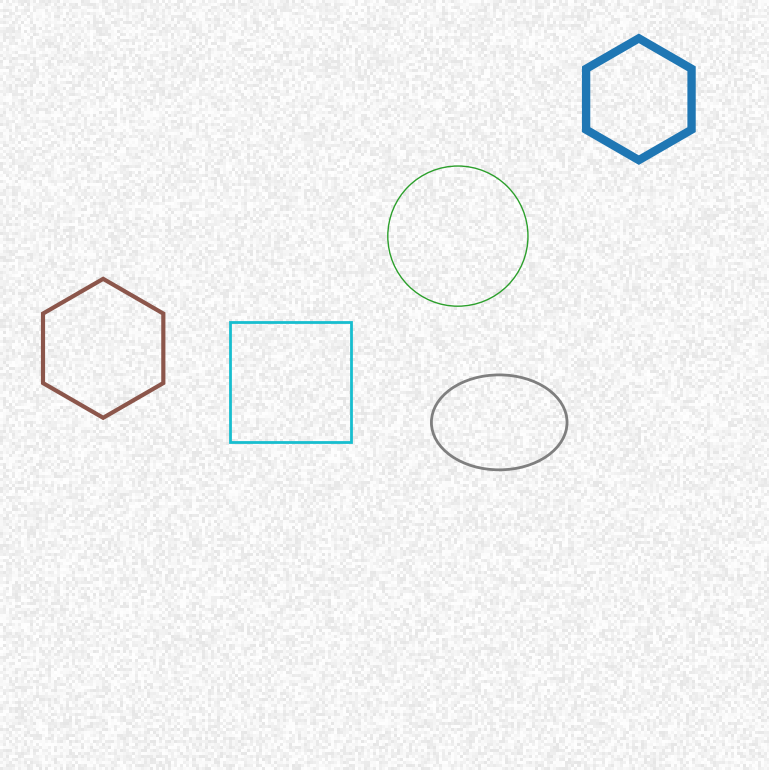[{"shape": "hexagon", "thickness": 3, "radius": 0.4, "center": [0.83, 0.871]}, {"shape": "circle", "thickness": 0.5, "radius": 0.46, "center": [0.595, 0.693]}, {"shape": "hexagon", "thickness": 1.5, "radius": 0.45, "center": [0.134, 0.548]}, {"shape": "oval", "thickness": 1, "radius": 0.44, "center": [0.648, 0.451]}, {"shape": "square", "thickness": 1, "radius": 0.39, "center": [0.377, 0.504]}]